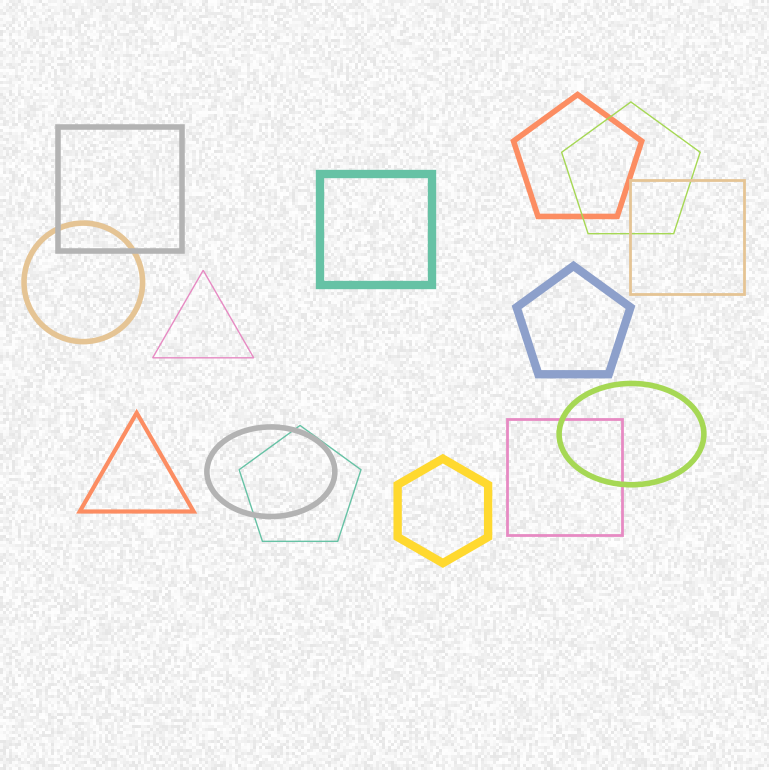[{"shape": "square", "thickness": 3, "radius": 0.36, "center": [0.489, 0.702]}, {"shape": "pentagon", "thickness": 0.5, "radius": 0.42, "center": [0.39, 0.364]}, {"shape": "triangle", "thickness": 1.5, "radius": 0.43, "center": [0.177, 0.378]}, {"shape": "pentagon", "thickness": 2, "radius": 0.44, "center": [0.75, 0.79]}, {"shape": "pentagon", "thickness": 3, "radius": 0.39, "center": [0.745, 0.577]}, {"shape": "triangle", "thickness": 0.5, "radius": 0.38, "center": [0.264, 0.573]}, {"shape": "square", "thickness": 1, "radius": 0.37, "center": [0.733, 0.38]}, {"shape": "oval", "thickness": 2, "radius": 0.47, "center": [0.82, 0.436]}, {"shape": "pentagon", "thickness": 0.5, "radius": 0.47, "center": [0.819, 0.773]}, {"shape": "hexagon", "thickness": 3, "radius": 0.34, "center": [0.575, 0.336]}, {"shape": "square", "thickness": 1, "radius": 0.37, "center": [0.892, 0.692]}, {"shape": "circle", "thickness": 2, "radius": 0.38, "center": [0.108, 0.633]}, {"shape": "square", "thickness": 2, "radius": 0.4, "center": [0.156, 0.755]}, {"shape": "oval", "thickness": 2, "radius": 0.42, "center": [0.352, 0.387]}]